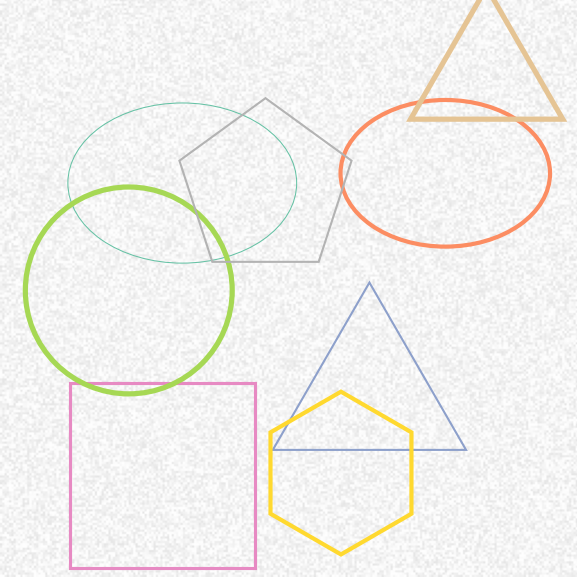[{"shape": "oval", "thickness": 0.5, "radius": 0.99, "center": [0.316, 0.682]}, {"shape": "oval", "thickness": 2, "radius": 0.91, "center": [0.771, 0.699]}, {"shape": "triangle", "thickness": 1, "radius": 0.97, "center": [0.64, 0.317]}, {"shape": "square", "thickness": 1.5, "radius": 0.8, "center": [0.281, 0.176]}, {"shape": "circle", "thickness": 2.5, "radius": 0.9, "center": [0.223, 0.496]}, {"shape": "hexagon", "thickness": 2, "radius": 0.7, "center": [0.59, 0.18]}, {"shape": "triangle", "thickness": 2.5, "radius": 0.76, "center": [0.843, 0.869]}, {"shape": "pentagon", "thickness": 1, "radius": 0.78, "center": [0.46, 0.672]}]